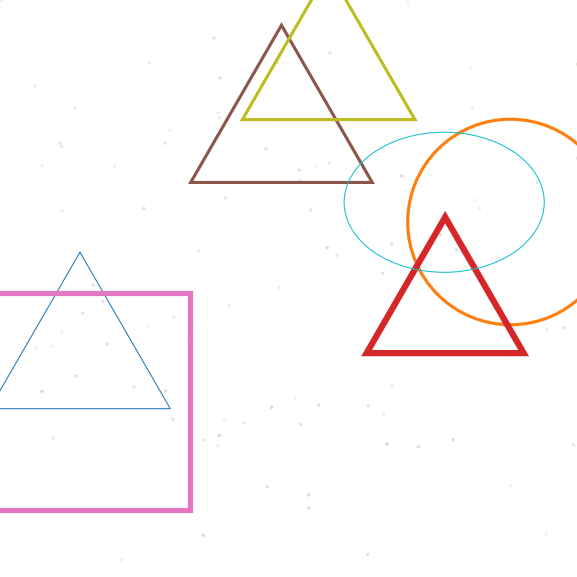[{"shape": "triangle", "thickness": 0.5, "radius": 0.9, "center": [0.138, 0.382]}, {"shape": "circle", "thickness": 1.5, "radius": 0.89, "center": [0.884, 0.615]}, {"shape": "triangle", "thickness": 3, "radius": 0.79, "center": [0.771, 0.466]}, {"shape": "triangle", "thickness": 1.5, "radius": 0.91, "center": [0.487, 0.774]}, {"shape": "square", "thickness": 2.5, "radius": 0.94, "center": [0.142, 0.304]}, {"shape": "triangle", "thickness": 1.5, "radius": 0.86, "center": [0.569, 0.878]}, {"shape": "oval", "thickness": 0.5, "radius": 0.87, "center": [0.769, 0.649]}]